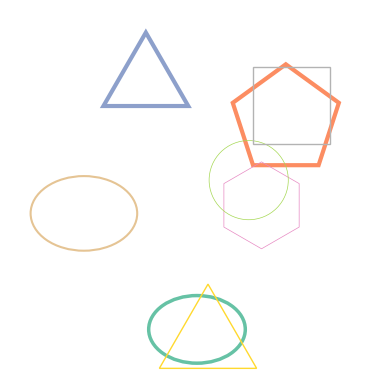[{"shape": "oval", "thickness": 2.5, "radius": 0.63, "center": [0.512, 0.144]}, {"shape": "pentagon", "thickness": 3, "radius": 0.72, "center": [0.742, 0.688]}, {"shape": "triangle", "thickness": 3, "radius": 0.64, "center": [0.379, 0.788]}, {"shape": "hexagon", "thickness": 0.5, "radius": 0.56, "center": [0.679, 0.467]}, {"shape": "circle", "thickness": 0.5, "radius": 0.51, "center": [0.646, 0.532]}, {"shape": "triangle", "thickness": 1, "radius": 0.73, "center": [0.54, 0.116]}, {"shape": "oval", "thickness": 1.5, "radius": 0.69, "center": [0.218, 0.446]}, {"shape": "square", "thickness": 1, "radius": 0.5, "center": [0.758, 0.727]}]